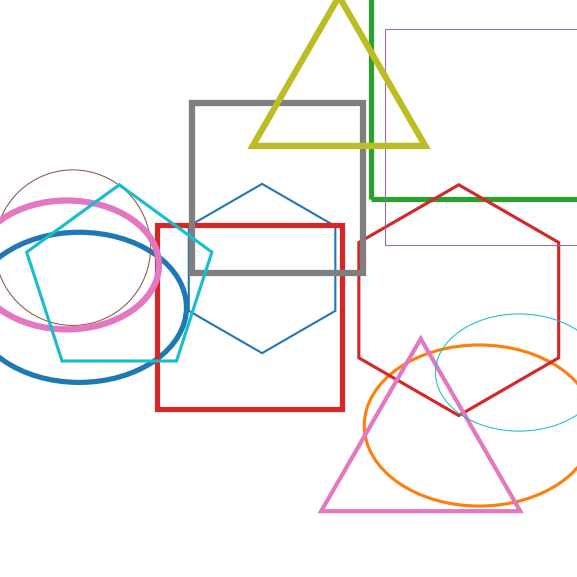[{"shape": "hexagon", "thickness": 1, "radius": 0.73, "center": [0.454, 0.534]}, {"shape": "oval", "thickness": 2.5, "radius": 0.93, "center": [0.137, 0.467]}, {"shape": "oval", "thickness": 1.5, "radius": 1.0, "center": [0.83, 0.262]}, {"shape": "square", "thickness": 2.5, "radius": 0.96, "center": [0.835, 0.846]}, {"shape": "square", "thickness": 2.5, "radius": 0.8, "center": [0.432, 0.45]}, {"shape": "hexagon", "thickness": 1.5, "radius": 1.0, "center": [0.794, 0.479]}, {"shape": "square", "thickness": 0.5, "radius": 0.93, "center": [0.853, 0.762]}, {"shape": "circle", "thickness": 0.5, "radius": 0.67, "center": [0.126, 0.57]}, {"shape": "triangle", "thickness": 2, "radius": 1.0, "center": [0.729, 0.214]}, {"shape": "oval", "thickness": 3, "radius": 0.8, "center": [0.116, 0.54]}, {"shape": "square", "thickness": 3, "radius": 0.74, "center": [0.481, 0.674]}, {"shape": "triangle", "thickness": 3, "radius": 0.86, "center": [0.587, 0.833]}, {"shape": "pentagon", "thickness": 1.5, "radius": 0.84, "center": [0.207, 0.51]}, {"shape": "oval", "thickness": 0.5, "radius": 0.72, "center": [0.899, 0.354]}]